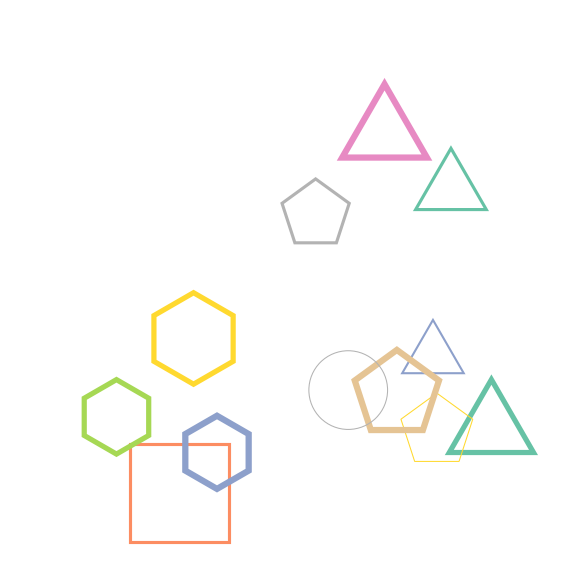[{"shape": "triangle", "thickness": 1.5, "radius": 0.35, "center": [0.781, 0.672]}, {"shape": "triangle", "thickness": 2.5, "radius": 0.42, "center": [0.851, 0.258]}, {"shape": "square", "thickness": 1.5, "radius": 0.43, "center": [0.311, 0.146]}, {"shape": "triangle", "thickness": 1, "radius": 0.31, "center": [0.75, 0.384]}, {"shape": "hexagon", "thickness": 3, "radius": 0.32, "center": [0.376, 0.216]}, {"shape": "triangle", "thickness": 3, "radius": 0.42, "center": [0.666, 0.769]}, {"shape": "hexagon", "thickness": 2.5, "radius": 0.32, "center": [0.202, 0.277]}, {"shape": "hexagon", "thickness": 2.5, "radius": 0.4, "center": [0.335, 0.413]}, {"shape": "pentagon", "thickness": 0.5, "radius": 0.33, "center": [0.756, 0.253]}, {"shape": "pentagon", "thickness": 3, "radius": 0.38, "center": [0.687, 0.317]}, {"shape": "pentagon", "thickness": 1.5, "radius": 0.31, "center": [0.547, 0.628]}, {"shape": "circle", "thickness": 0.5, "radius": 0.34, "center": [0.603, 0.324]}]